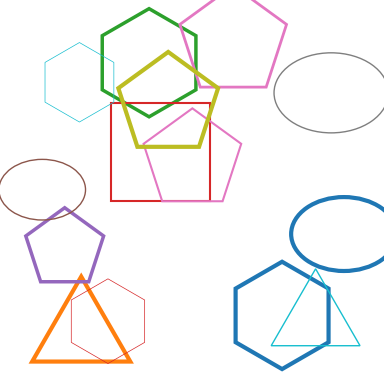[{"shape": "oval", "thickness": 3, "radius": 0.69, "center": [0.893, 0.392]}, {"shape": "hexagon", "thickness": 3, "radius": 0.7, "center": [0.733, 0.181]}, {"shape": "triangle", "thickness": 3, "radius": 0.74, "center": [0.211, 0.134]}, {"shape": "hexagon", "thickness": 2.5, "radius": 0.7, "center": [0.387, 0.837]}, {"shape": "hexagon", "thickness": 0.5, "radius": 0.55, "center": [0.28, 0.166]}, {"shape": "square", "thickness": 1.5, "radius": 0.64, "center": [0.416, 0.605]}, {"shape": "pentagon", "thickness": 2.5, "radius": 0.53, "center": [0.168, 0.354]}, {"shape": "oval", "thickness": 1, "radius": 0.56, "center": [0.11, 0.507]}, {"shape": "pentagon", "thickness": 2, "radius": 0.73, "center": [0.606, 0.892]}, {"shape": "pentagon", "thickness": 1.5, "radius": 0.67, "center": [0.5, 0.585]}, {"shape": "oval", "thickness": 1, "radius": 0.74, "center": [0.86, 0.759]}, {"shape": "pentagon", "thickness": 3, "radius": 0.68, "center": [0.437, 0.729]}, {"shape": "triangle", "thickness": 1, "radius": 0.67, "center": [0.82, 0.169]}, {"shape": "hexagon", "thickness": 0.5, "radius": 0.52, "center": [0.206, 0.786]}]